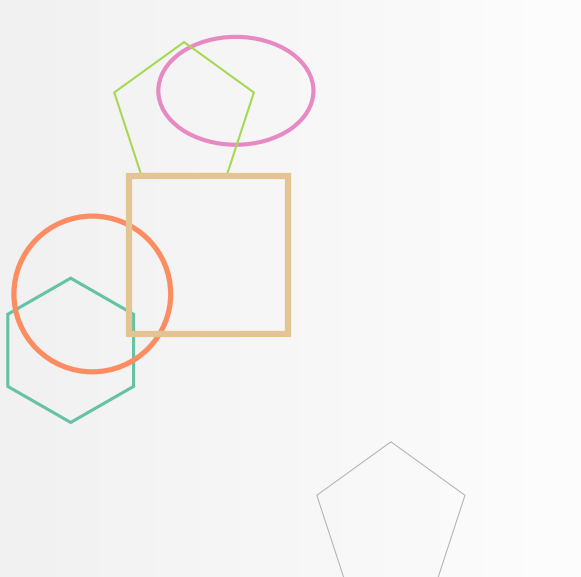[{"shape": "hexagon", "thickness": 1.5, "radius": 0.62, "center": [0.122, 0.393]}, {"shape": "circle", "thickness": 2.5, "radius": 0.67, "center": [0.159, 0.49]}, {"shape": "oval", "thickness": 2, "radius": 0.67, "center": [0.406, 0.842]}, {"shape": "pentagon", "thickness": 1, "radius": 0.63, "center": [0.317, 0.8]}, {"shape": "square", "thickness": 3, "radius": 0.68, "center": [0.359, 0.557]}, {"shape": "pentagon", "thickness": 0.5, "radius": 0.67, "center": [0.673, 0.1]}]